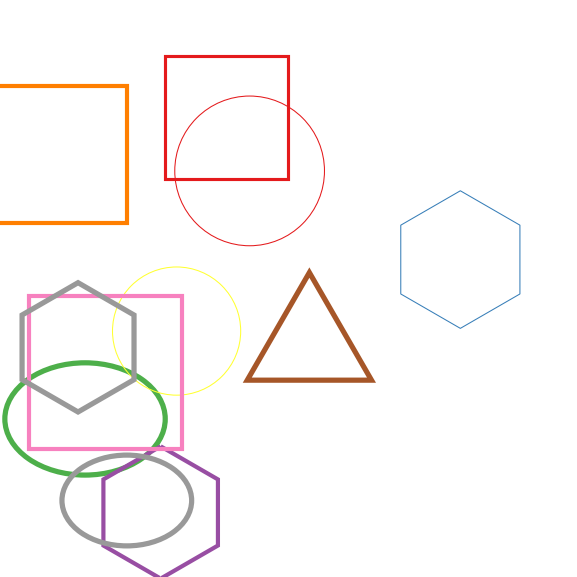[{"shape": "square", "thickness": 1.5, "radius": 0.53, "center": [0.392, 0.796]}, {"shape": "circle", "thickness": 0.5, "radius": 0.65, "center": [0.432, 0.703]}, {"shape": "hexagon", "thickness": 0.5, "radius": 0.6, "center": [0.797, 0.55]}, {"shape": "oval", "thickness": 2.5, "radius": 0.69, "center": [0.147, 0.274]}, {"shape": "hexagon", "thickness": 2, "radius": 0.57, "center": [0.278, 0.112]}, {"shape": "square", "thickness": 2, "radius": 0.59, "center": [0.101, 0.732]}, {"shape": "circle", "thickness": 0.5, "radius": 0.55, "center": [0.306, 0.426]}, {"shape": "triangle", "thickness": 2.5, "radius": 0.62, "center": [0.536, 0.403]}, {"shape": "square", "thickness": 2, "radius": 0.66, "center": [0.183, 0.354]}, {"shape": "oval", "thickness": 2.5, "radius": 0.56, "center": [0.22, 0.132]}, {"shape": "hexagon", "thickness": 2.5, "radius": 0.56, "center": [0.135, 0.398]}]